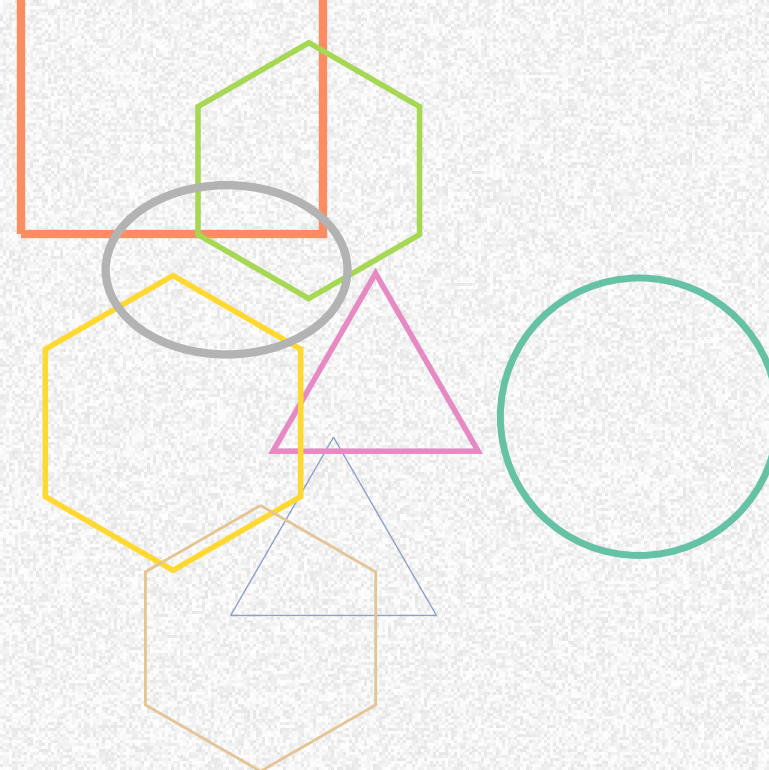[{"shape": "circle", "thickness": 2.5, "radius": 0.9, "center": [0.83, 0.459]}, {"shape": "square", "thickness": 3, "radius": 0.98, "center": [0.223, 0.892]}, {"shape": "triangle", "thickness": 0.5, "radius": 0.77, "center": [0.433, 0.278]}, {"shape": "triangle", "thickness": 2, "radius": 0.77, "center": [0.488, 0.491]}, {"shape": "hexagon", "thickness": 2, "radius": 0.83, "center": [0.401, 0.778]}, {"shape": "hexagon", "thickness": 2, "radius": 0.96, "center": [0.225, 0.451]}, {"shape": "hexagon", "thickness": 1, "radius": 0.86, "center": [0.338, 0.171]}, {"shape": "oval", "thickness": 3, "radius": 0.79, "center": [0.294, 0.65]}]